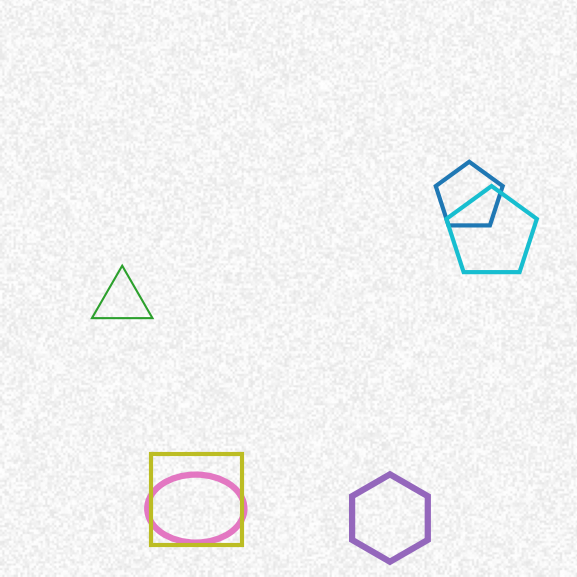[{"shape": "pentagon", "thickness": 2, "radius": 0.3, "center": [0.813, 0.658]}, {"shape": "triangle", "thickness": 1, "radius": 0.3, "center": [0.212, 0.478]}, {"shape": "hexagon", "thickness": 3, "radius": 0.38, "center": [0.675, 0.102]}, {"shape": "oval", "thickness": 3, "radius": 0.42, "center": [0.339, 0.118]}, {"shape": "square", "thickness": 2, "radius": 0.39, "center": [0.34, 0.134]}, {"shape": "pentagon", "thickness": 2, "radius": 0.41, "center": [0.851, 0.595]}]